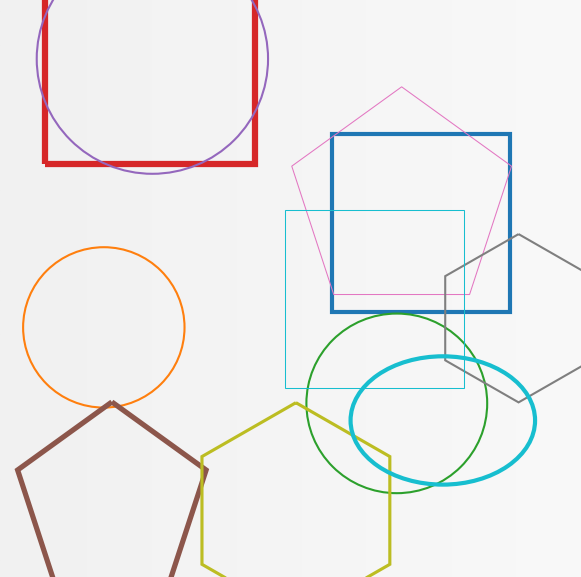[{"shape": "square", "thickness": 2, "radius": 0.77, "center": [0.724, 0.613]}, {"shape": "circle", "thickness": 1, "radius": 0.69, "center": [0.179, 0.432]}, {"shape": "circle", "thickness": 1, "radius": 0.78, "center": [0.683, 0.301]}, {"shape": "square", "thickness": 3, "radius": 0.9, "center": [0.258, 0.895]}, {"shape": "circle", "thickness": 1, "radius": 0.99, "center": [0.262, 0.897]}, {"shape": "pentagon", "thickness": 2.5, "radius": 0.85, "center": [0.192, 0.133]}, {"shape": "pentagon", "thickness": 0.5, "radius": 0.99, "center": [0.691, 0.65]}, {"shape": "hexagon", "thickness": 1, "radius": 0.73, "center": [0.892, 0.448]}, {"shape": "hexagon", "thickness": 1.5, "radius": 0.93, "center": [0.509, 0.115]}, {"shape": "square", "thickness": 0.5, "radius": 0.77, "center": [0.644, 0.481]}, {"shape": "oval", "thickness": 2, "radius": 0.79, "center": [0.762, 0.271]}]